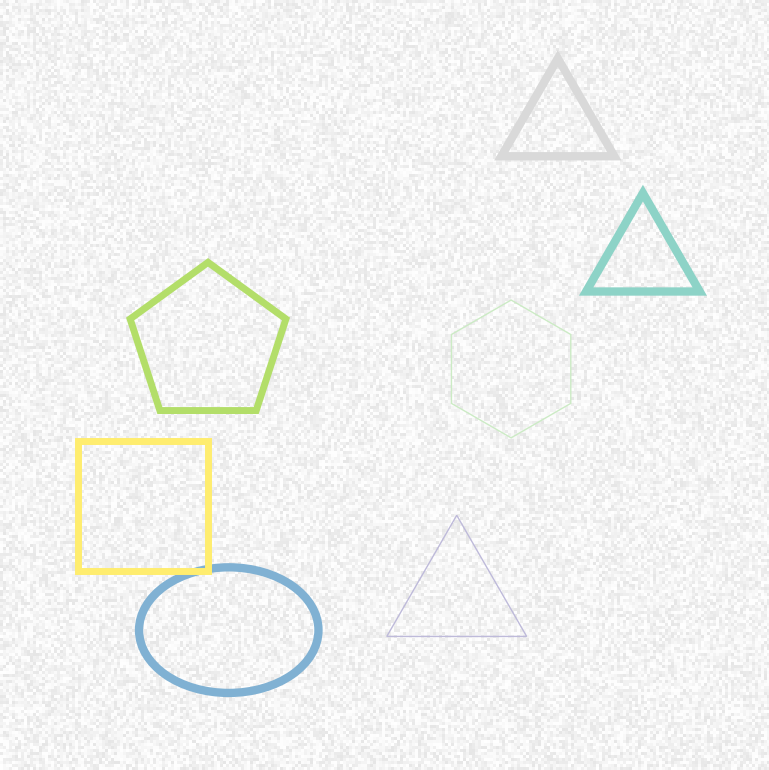[{"shape": "triangle", "thickness": 3, "radius": 0.43, "center": [0.835, 0.664]}, {"shape": "triangle", "thickness": 0.5, "radius": 0.52, "center": [0.593, 0.226]}, {"shape": "oval", "thickness": 3, "radius": 0.58, "center": [0.297, 0.182]}, {"shape": "pentagon", "thickness": 2.5, "radius": 0.53, "center": [0.27, 0.553]}, {"shape": "triangle", "thickness": 3, "radius": 0.42, "center": [0.724, 0.839]}, {"shape": "hexagon", "thickness": 0.5, "radius": 0.45, "center": [0.664, 0.521]}, {"shape": "square", "thickness": 2.5, "radius": 0.42, "center": [0.185, 0.343]}]